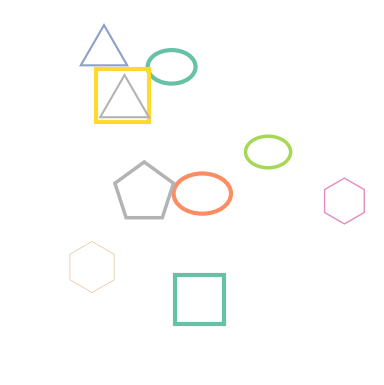[{"shape": "oval", "thickness": 3, "radius": 0.31, "center": [0.446, 0.826]}, {"shape": "square", "thickness": 3, "radius": 0.32, "center": [0.519, 0.222]}, {"shape": "oval", "thickness": 3, "radius": 0.37, "center": [0.525, 0.497]}, {"shape": "triangle", "thickness": 1.5, "radius": 0.35, "center": [0.27, 0.865]}, {"shape": "hexagon", "thickness": 1, "radius": 0.3, "center": [0.895, 0.478]}, {"shape": "oval", "thickness": 2.5, "radius": 0.29, "center": [0.696, 0.605]}, {"shape": "square", "thickness": 3, "radius": 0.34, "center": [0.318, 0.753]}, {"shape": "hexagon", "thickness": 0.5, "radius": 0.33, "center": [0.239, 0.306]}, {"shape": "pentagon", "thickness": 2.5, "radius": 0.4, "center": [0.375, 0.499]}, {"shape": "triangle", "thickness": 1.5, "radius": 0.37, "center": [0.323, 0.732]}]